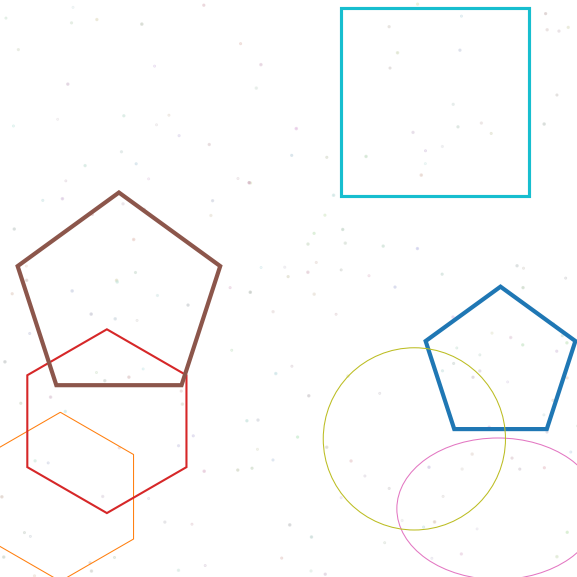[{"shape": "pentagon", "thickness": 2, "radius": 0.68, "center": [0.867, 0.366]}, {"shape": "hexagon", "thickness": 0.5, "radius": 0.73, "center": [0.105, 0.139]}, {"shape": "hexagon", "thickness": 1, "radius": 0.8, "center": [0.185, 0.27]}, {"shape": "pentagon", "thickness": 2, "radius": 0.92, "center": [0.206, 0.481]}, {"shape": "oval", "thickness": 0.5, "radius": 0.88, "center": [0.862, 0.118]}, {"shape": "circle", "thickness": 0.5, "radius": 0.79, "center": [0.718, 0.239]}, {"shape": "square", "thickness": 1.5, "radius": 0.81, "center": [0.753, 0.823]}]